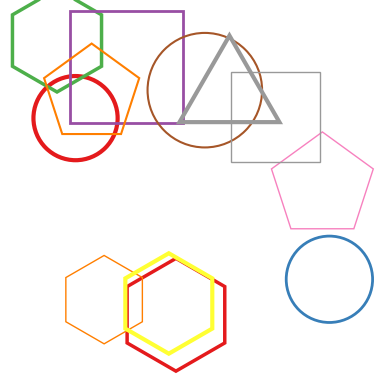[{"shape": "circle", "thickness": 3, "radius": 0.55, "center": [0.196, 0.693]}, {"shape": "hexagon", "thickness": 2.5, "radius": 0.73, "center": [0.457, 0.182]}, {"shape": "circle", "thickness": 2, "radius": 0.56, "center": [0.856, 0.275]}, {"shape": "hexagon", "thickness": 2.5, "radius": 0.67, "center": [0.148, 0.895]}, {"shape": "square", "thickness": 2, "radius": 0.73, "center": [0.328, 0.825]}, {"shape": "pentagon", "thickness": 1.5, "radius": 0.65, "center": [0.238, 0.757]}, {"shape": "hexagon", "thickness": 1, "radius": 0.57, "center": [0.27, 0.222]}, {"shape": "hexagon", "thickness": 3, "radius": 0.65, "center": [0.438, 0.212]}, {"shape": "circle", "thickness": 1.5, "radius": 0.74, "center": [0.532, 0.766]}, {"shape": "pentagon", "thickness": 1, "radius": 0.7, "center": [0.837, 0.518]}, {"shape": "square", "thickness": 1, "radius": 0.58, "center": [0.716, 0.696]}, {"shape": "triangle", "thickness": 3, "radius": 0.75, "center": [0.596, 0.758]}]